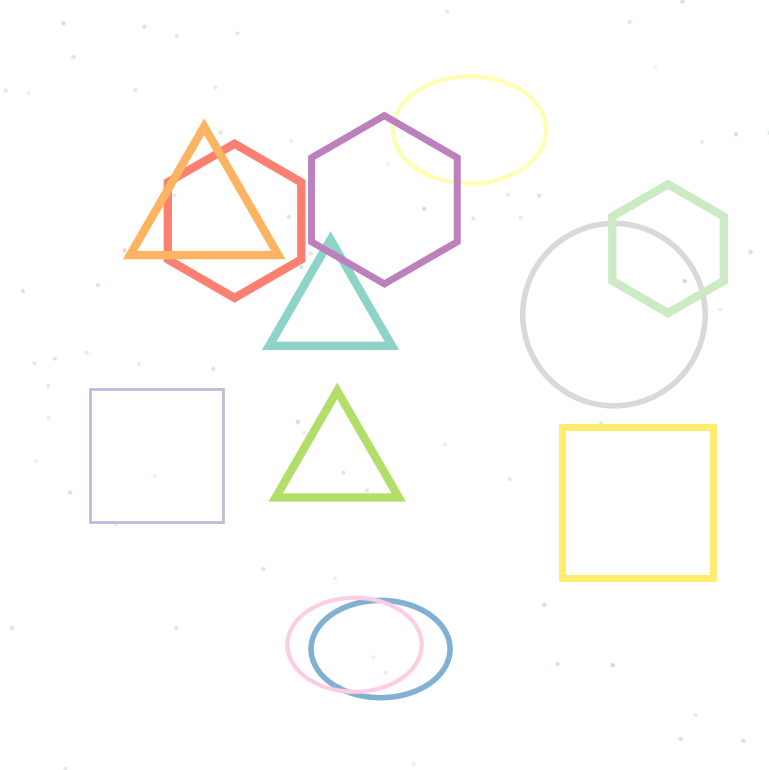[{"shape": "triangle", "thickness": 3, "radius": 0.46, "center": [0.429, 0.597]}, {"shape": "oval", "thickness": 1.5, "radius": 0.5, "center": [0.61, 0.831]}, {"shape": "square", "thickness": 1, "radius": 0.43, "center": [0.203, 0.408]}, {"shape": "hexagon", "thickness": 3, "radius": 0.5, "center": [0.305, 0.713]}, {"shape": "oval", "thickness": 2, "radius": 0.45, "center": [0.494, 0.157]}, {"shape": "triangle", "thickness": 3, "radius": 0.56, "center": [0.265, 0.724]}, {"shape": "triangle", "thickness": 3, "radius": 0.46, "center": [0.438, 0.4]}, {"shape": "oval", "thickness": 1.5, "radius": 0.44, "center": [0.46, 0.163]}, {"shape": "circle", "thickness": 2, "radius": 0.59, "center": [0.797, 0.591]}, {"shape": "hexagon", "thickness": 2.5, "radius": 0.55, "center": [0.499, 0.741]}, {"shape": "hexagon", "thickness": 3, "radius": 0.42, "center": [0.868, 0.677]}, {"shape": "square", "thickness": 2.5, "radius": 0.49, "center": [0.828, 0.348]}]